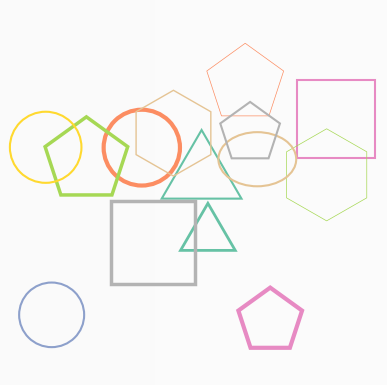[{"shape": "triangle", "thickness": 1.5, "radius": 0.59, "center": [0.52, 0.543]}, {"shape": "triangle", "thickness": 2, "radius": 0.41, "center": [0.537, 0.39]}, {"shape": "circle", "thickness": 3, "radius": 0.49, "center": [0.366, 0.617]}, {"shape": "pentagon", "thickness": 0.5, "radius": 0.52, "center": [0.633, 0.783]}, {"shape": "circle", "thickness": 1.5, "radius": 0.42, "center": [0.133, 0.182]}, {"shape": "pentagon", "thickness": 3, "radius": 0.43, "center": [0.697, 0.167]}, {"shape": "square", "thickness": 1.5, "radius": 0.51, "center": [0.868, 0.691]}, {"shape": "pentagon", "thickness": 2.5, "radius": 0.56, "center": [0.223, 0.584]}, {"shape": "hexagon", "thickness": 0.5, "radius": 0.6, "center": [0.843, 0.546]}, {"shape": "circle", "thickness": 1.5, "radius": 0.46, "center": [0.118, 0.617]}, {"shape": "hexagon", "thickness": 1, "radius": 0.56, "center": [0.448, 0.654]}, {"shape": "oval", "thickness": 1.5, "radius": 0.5, "center": [0.664, 0.586]}, {"shape": "pentagon", "thickness": 1.5, "radius": 0.4, "center": [0.645, 0.654]}, {"shape": "square", "thickness": 2.5, "radius": 0.54, "center": [0.395, 0.37]}]